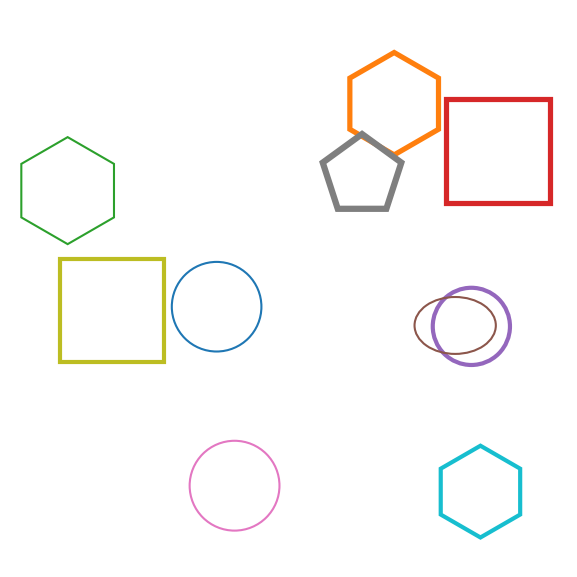[{"shape": "circle", "thickness": 1, "radius": 0.39, "center": [0.375, 0.468]}, {"shape": "hexagon", "thickness": 2.5, "radius": 0.44, "center": [0.683, 0.82]}, {"shape": "hexagon", "thickness": 1, "radius": 0.46, "center": [0.117, 0.669]}, {"shape": "square", "thickness": 2.5, "radius": 0.45, "center": [0.862, 0.738]}, {"shape": "circle", "thickness": 2, "radius": 0.33, "center": [0.816, 0.434]}, {"shape": "oval", "thickness": 1, "radius": 0.35, "center": [0.788, 0.436]}, {"shape": "circle", "thickness": 1, "radius": 0.39, "center": [0.406, 0.158]}, {"shape": "pentagon", "thickness": 3, "radius": 0.36, "center": [0.627, 0.695]}, {"shape": "square", "thickness": 2, "radius": 0.45, "center": [0.194, 0.461]}, {"shape": "hexagon", "thickness": 2, "radius": 0.4, "center": [0.832, 0.148]}]